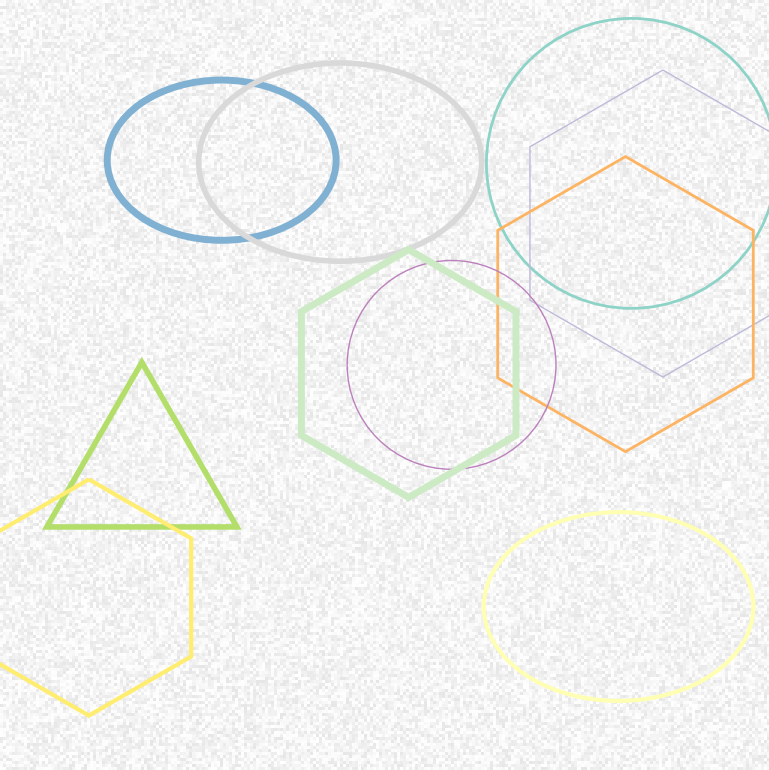[{"shape": "circle", "thickness": 1, "radius": 0.94, "center": [0.82, 0.788]}, {"shape": "oval", "thickness": 1.5, "radius": 0.88, "center": [0.803, 0.212]}, {"shape": "hexagon", "thickness": 0.5, "radius": 1.0, "center": [0.861, 0.71]}, {"shape": "oval", "thickness": 2.5, "radius": 0.74, "center": [0.288, 0.792]}, {"shape": "hexagon", "thickness": 1, "radius": 0.96, "center": [0.812, 0.605]}, {"shape": "triangle", "thickness": 2, "radius": 0.71, "center": [0.184, 0.387]}, {"shape": "oval", "thickness": 2, "radius": 0.92, "center": [0.442, 0.789]}, {"shape": "circle", "thickness": 0.5, "radius": 0.68, "center": [0.586, 0.526]}, {"shape": "hexagon", "thickness": 2.5, "radius": 0.8, "center": [0.531, 0.515]}, {"shape": "hexagon", "thickness": 1.5, "radius": 0.77, "center": [0.115, 0.224]}]